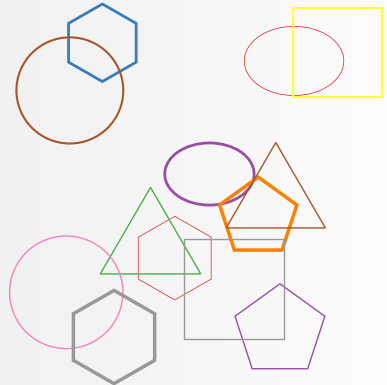[{"shape": "oval", "thickness": 0.5, "radius": 0.64, "center": [0.759, 0.842]}, {"shape": "hexagon", "thickness": 0.5, "radius": 0.54, "center": [0.451, 0.33]}, {"shape": "hexagon", "thickness": 2, "radius": 0.5, "center": [0.264, 0.889]}, {"shape": "triangle", "thickness": 1, "radius": 0.75, "center": [0.388, 0.363]}, {"shape": "oval", "thickness": 2, "radius": 0.58, "center": [0.54, 0.548]}, {"shape": "pentagon", "thickness": 1, "radius": 0.61, "center": [0.722, 0.141]}, {"shape": "pentagon", "thickness": 2.5, "radius": 0.52, "center": [0.666, 0.435]}, {"shape": "square", "thickness": 1.5, "radius": 0.57, "center": [0.871, 0.863]}, {"shape": "triangle", "thickness": 1, "radius": 0.74, "center": [0.712, 0.482]}, {"shape": "circle", "thickness": 1.5, "radius": 0.69, "center": [0.18, 0.765]}, {"shape": "circle", "thickness": 1, "radius": 0.73, "center": [0.171, 0.241]}, {"shape": "hexagon", "thickness": 2.5, "radius": 0.61, "center": [0.294, 0.125]}, {"shape": "square", "thickness": 1, "radius": 0.65, "center": [0.604, 0.249]}]